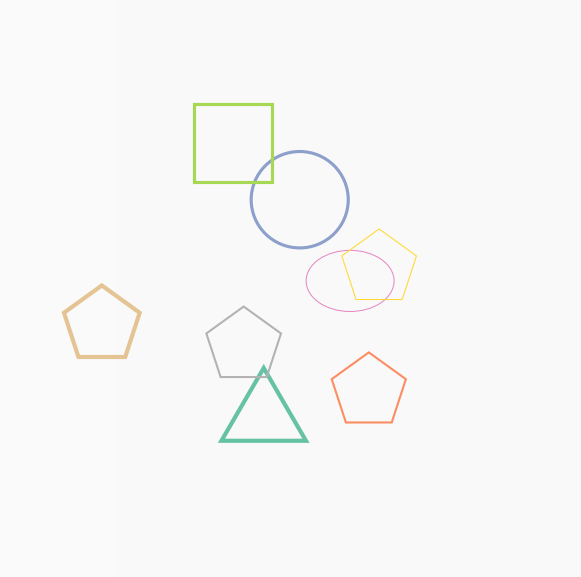[{"shape": "triangle", "thickness": 2, "radius": 0.42, "center": [0.454, 0.278]}, {"shape": "pentagon", "thickness": 1, "radius": 0.34, "center": [0.635, 0.322]}, {"shape": "circle", "thickness": 1.5, "radius": 0.42, "center": [0.516, 0.653]}, {"shape": "oval", "thickness": 0.5, "radius": 0.38, "center": [0.602, 0.513]}, {"shape": "square", "thickness": 1.5, "radius": 0.34, "center": [0.401, 0.751]}, {"shape": "pentagon", "thickness": 0.5, "radius": 0.34, "center": [0.652, 0.535]}, {"shape": "pentagon", "thickness": 2, "radius": 0.34, "center": [0.175, 0.436]}, {"shape": "pentagon", "thickness": 1, "radius": 0.34, "center": [0.419, 0.401]}]